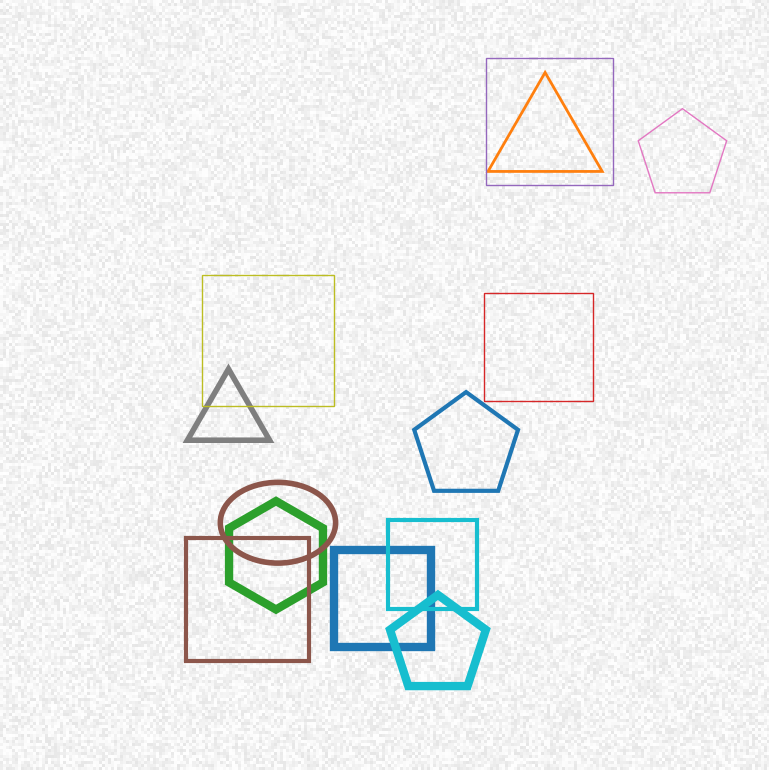[{"shape": "pentagon", "thickness": 1.5, "radius": 0.35, "center": [0.605, 0.42]}, {"shape": "square", "thickness": 3, "radius": 0.32, "center": [0.497, 0.222]}, {"shape": "triangle", "thickness": 1, "radius": 0.43, "center": [0.708, 0.82]}, {"shape": "hexagon", "thickness": 3, "radius": 0.35, "center": [0.358, 0.279]}, {"shape": "square", "thickness": 0.5, "radius": 0.35, "center": [0.7, 0.549]}, {"shape": "square", "thickness": 0.5, "radius": 0.41, "center": [0.714, 0.842]}, {"shape": "oval", "thickness": 2, "radius": 0.37, "center": [0.361, 0.321]}, {"shape": "square", "thickness": 1.5, "radius": 0.4, "center": [0.321, 0.222]}, {"shape": "pentagon", "thickness": 0.5, "radius": 0.3, "center": [0.886, 0.798]}, {"shape": "triangle", "thickness": 2, "radius": 0.31, "center": [0.297, 0.459]}, {"shape": "square", "thickness": 0.5, "radius": 0.43, "center": [0.348, 0.558]}, {"shape": "pentagon", "thickness": 3, "radius": 0.33, "center": [0.569, 0.162]}, {"shape": "square", "thickness": 1.5, "radius": 0.29, "center": [0.562, 0.267]}]